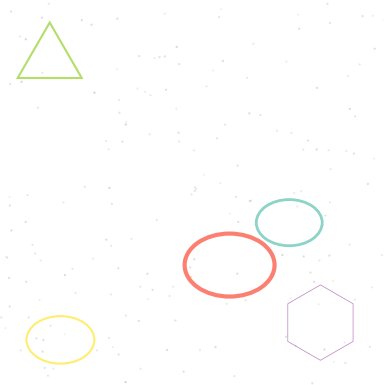[{"shape": "oval", "thickness": 2, "radius": 0.43, "center": [0.751, 0.422]}, {"shape": "oval", "thickness": 3, "radius": 0.58, "center": [0.596, 0.312]}, {"shape": "triangle", "thickness": 1.5, "radius": 0.48, "center": [0.129, 0.845]}, {"shape": "hexagon", "thickness": 0.5, "radius": 0.49, "center": [0.832, 0.162]}, {"shape": "oval", "thickness": 1.5, "radius": 0.44, "center": [0.157, 0.117]}]